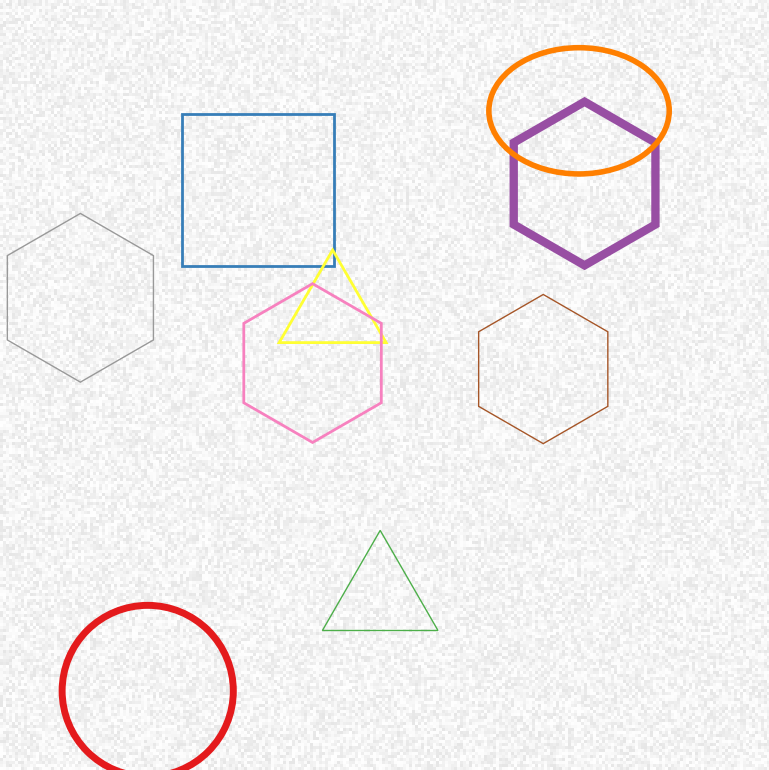[{"shape": "circle", "thickness": 2.5, "radius": 0.56, "center": [0.192, 0.103]}, {"shape": "square", "thickness": 1, "radius": 0.49, "center": [0.335, 0.754]}, {"shape": "triangle", "thickness": 0.5, "radius": 0.43, "center": [0.494, 0.225]}, {"shape": "hexagon", "thickness": 3, "radius": 0.53, "center": [0.759, 0.762]}, {"shape": "oval", "thickness": 2, "radius": 0.59, "center": [0.752, 0.856]}, {"shape": "triangle", "thickness": 1, "radius": 0.4, "center": [0.432, 0.595]}, {"shape": "hexagon", "thickness": 0.5, "radius": 0.48, "center": [0.706, 0.521]}, {"shape": "hexagon", "thickness": 1, "radius": 0.52, "center": [0.406, 0.528]}, {"shape": "hexagon", "thickness": 0.5, "radius": 0.55, "center": [0.104, 0.613]}]